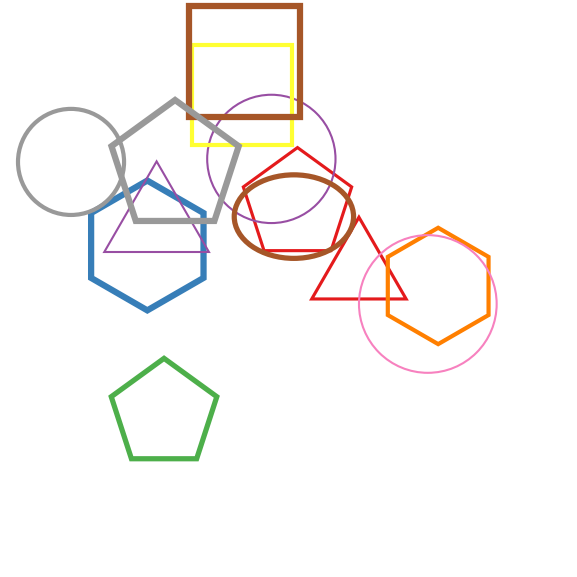[{"shape": "pentagon", "thickness": 1.5, "radius": 0.49, "center": [0.515, 0.645]}, {"shape": "triangle", "thickness": 1.5, "radius": 0.47, "center": [0.622, 0.529]}, {"shape": "hexagon", "thickness": 3, "radius": 0.56, "center": [0.255, 0.574]}, {"shape": "pentagon", "thickness": 2.5, "radius": 0.48, "center": [0.284, 0.283]}, {"shape": "triangle", "thickness": 1, "radius": 0.52, "center": [0.271, 0.615]}, {"shape": "circle", "thickness": 1, "radius": 0.56, "center": [0.47, 0.724]}, {"shape": "hexagon", "thickness": 2, "radius": 0.5, "center": [0.759, 0.504]}, {"shape": "square", "thickness": 2, "radius": 0.43, "center": [0.419, 0.835]}, {"shape": "square", "thickness": 3, "radius": 0.48, "center": [0.423, 0.893]}, {"shape": "oval", "thickness": 2.5, "radius": 0.52, "center": [0.509, 0.624]}, {"shape": "circle", "thickness": 1, "radius": 0.6, "center": [0.741, 0.473]}, {"shape": "circle", "thickness": 2, "radius": 0.46, "center": [0.123, 0.719]}, {"shape": "pentagon", "thickness": 3, "radius": 0.58, "center": [0.303, 0.71]}]